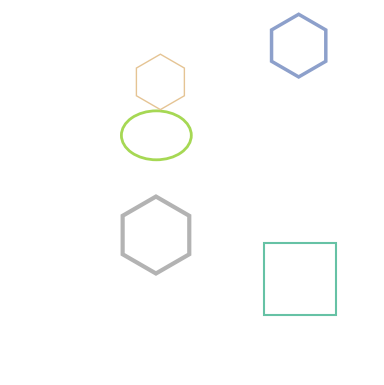[{"shape": "square", "thickness": 1.5, "radius": 0.47, "center": [0.778, 0.275]}, {"shape": "hexagon", "thickness": 2.5, "radius": 0.41, "center": [0.776, 0.882]}, {"shape": "oval", "thickness": 2, "radius": 0.45, "center": [0.406, 0.649]}, {"shape": "hexagon", "thickness": 1, "radius": 0.36, "center": [0.417, 0.787]}, {"shape": "hexagon", "thickness": 3, "radius": 0.5, "center": [0.405, 0.39]}]